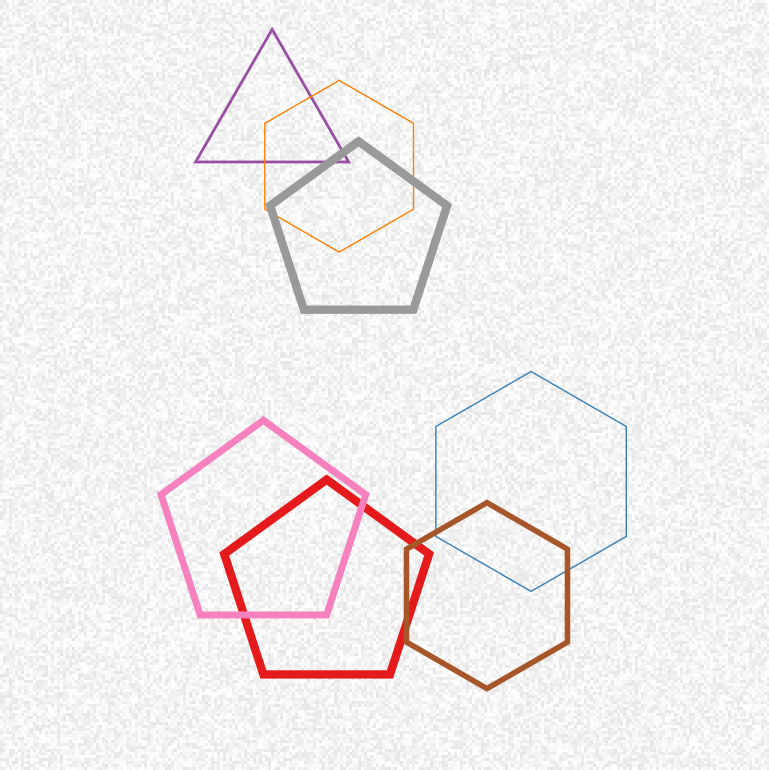[{"shape": "pentagon", "thickness": 3, "radius": 0.7, "center": [0.424, 0.237]}, {"shape": "hexagon", "thickness": 0.5, "radius": 0.71, "center": [0.69, 0.375]}, {"shape": "triangle", "thickness": 1, "radius": 0.57, "center": [0.353, 0.847]}, {"shape": "hexagon", "thickness": 0.5, "radius": 0.56, "center": [0.44, 0.784]}, {"shape": "hexagon", "thickness": 2, "radius": 0.6, "center": [0.632, 0.226]}, {"shape": "pentagon", "thickness": 2.5, "radius": 0.7, "center": [0.342, 0.314]}, {"shape": "pentagon", "thickness": 3, "radius": 0.6, "center": [0.466, 0.696]}]